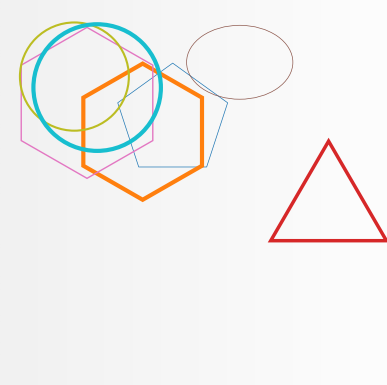[{"shape": "pentagon", "thickness": 0.5, "radius": 0.75, "center": [0.446, 0.687]}, {"shape": "hexagon", "thickness": 3, "radius": 0.88, "center": [0.368, 0.658]}, {"shape": "triangle", "thickness": 2.5, "radius": 0.86, "center": [0.848, 0.461]}, {"shape": "oval", "thickness": 0.5, "radius": 0.69, "center": [0.619, 0.838]}, {"shape": "hexagon", "thickness": 1, "radius": 0.98, "center": [0.225, 0.733]}, {"shape": "circle", "thickness": 1.5, "radius": 0.7, "center": [0.192, 0.801]}, {"shape": "circle", "thickness": 3, "radius": 0.82, "center": [0.251, 0.773]}]